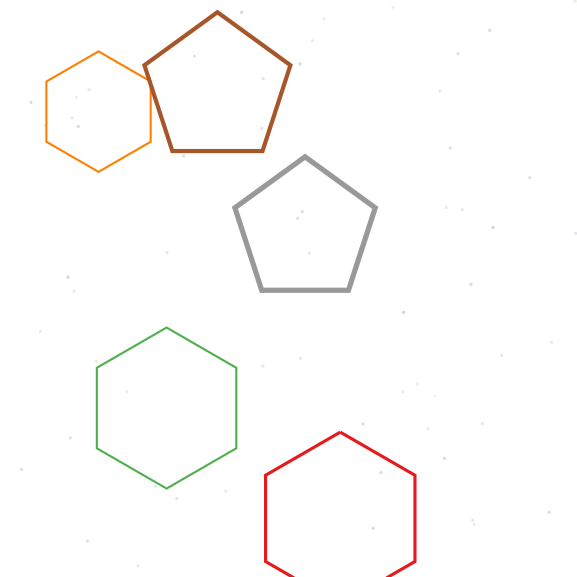[{"shape": "hexagon", "thickness": 1.5, "radius": 0.75, "center": [0.589, 0.101]}, {"shape": "hexagon", "thickness": 1, "radius": 0.7, "center": [0.288, 0.293]}, {"shape": "hexagon", "thickness": 1, "radius": 0.52, "center": [0.171, 0.806]}, {"shape": "pentagon", "thickness": 2, "radius": 0.66, "center": [0.377, 0.845]}, {"shape": "pentagon", "thickness": 2.5, "radius": 0.64, "center": [0.528, 0.6]}]